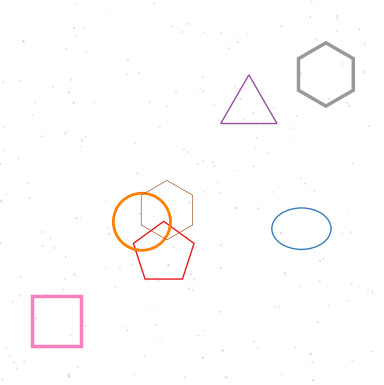[{"shape": "pentagon", "thickness": 1, "radius": 0.41, "center": [0.425, 0.342]}, {"shape": "oval", "thickness": 1, "radius": 0.38, "center": [0.783, 0.406]}, {"shape": "triangle", "thickness": 1, "radius": 0.42, "center": [0.646, 0.721]}, {"shape": "circle", "thickness": 2, "radius": 0.37, "center": [0.369, 0.424]}, {"shape": "hexagon", "thickness": 0.5, "radius": 0.39, "center": [0.434, 0.454]}, {"shape": "square", "thickness": 2.5, "radius": 0.32, "center": [0.146, 0.166]}, {"shape": "hexagon", "thickness": 2.5, "radius": 0.41, "center": [0.847, 0.807]}]